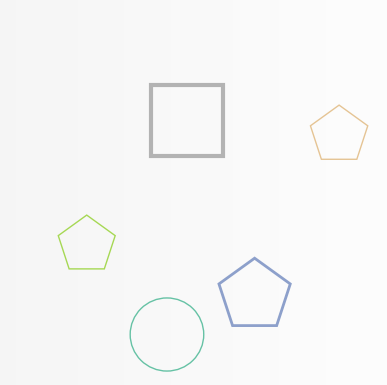[{"shape": "circle", "thickness": 1, "radius": 0.47, "center": [0.431, 0.131]}, {"shape": "pentagon", "thickness": 2, "radius": 0.48, "center": [0.657, 0.233]}, {"shape": "pentagon", "thickness": 1, "radius": 0.39, "center": [0.224, 0.364]}, {"shape": "pentagon", "thickness": 1, "radius": 0.39, "center": [0.875, 0.649]}, {"shape": "square", "thickness": 3, "radius": 0.46, "center": [0.482, 0.687]}]